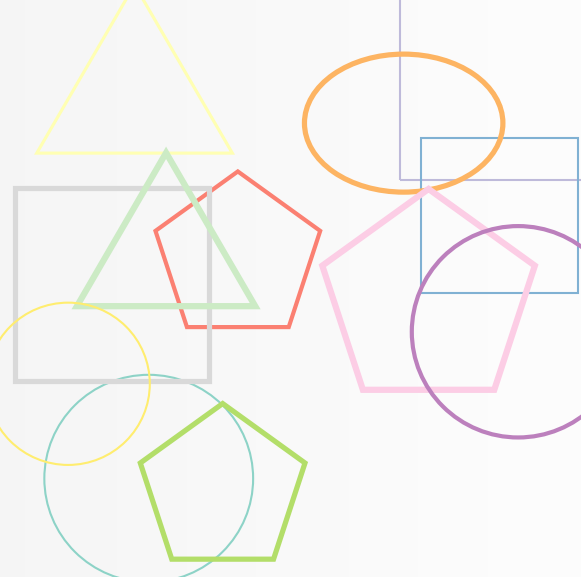[{"shape": "circle", "thickness": 1, "radius": 0.9, "center": [0.256, 0.171]}, {"shape": "triangle", "thickness": 1.5, "radius": 0.97, "center": [0.231, 0.831]}, {"shape": "square", "thickness": 1, "radius": 0.93, "center": [0.875, 0.875]}, {"shape": "pentagon", "thickness": 2, "radius": 0.74, "center": [0.409, 0.553]}, {"shape": "square", "thickness": 1, "radius": 0.67, "center": [0.86, 0.626]}, {"shape": "oval", "thickness": 2.5, "radius": 0.85, "center": [0.694, 0.786]}, {"shape": "pentagon", "thickness": 2.5, "radius": 0.74, "center": [0.383, 0.151]}, {"shape": "pentagon", "thickness": 3, "radius": 0.96, "center": [0.737, 0.48]}, {"shape": "square", "thickness": 2.5, "radius": 0.83, "center": [0.193, 0.506]}, {"shape": "circle", "thickness": 2, "radius": 0.92, "center": [0.891, 0.425]}, {"shape": "triangle", "thickness": 3, "radius": 0.89, "center": [0.286, 0.557]}, {"shape": "circle", "thickness": 1, "radius": 0.7, "center": [0.117, 0.335]}]